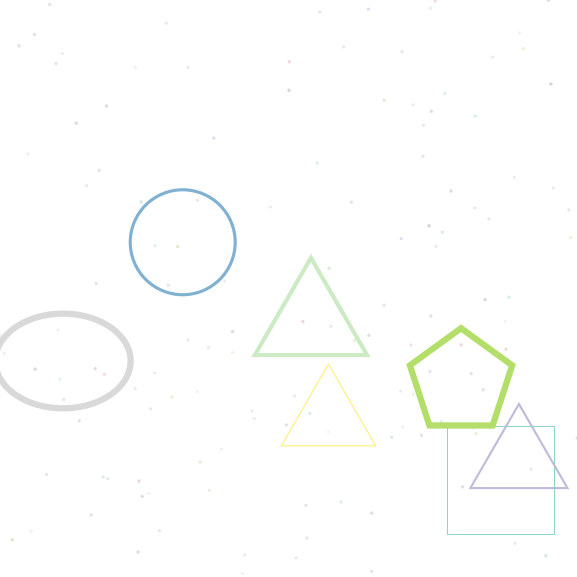[{"shape": "square", "thickness": 0.5, "radius": 0.47, "center": [0.867, 0.168]}, {"shape": "triangle", "thickness": 1, "radius": 0.49, "center": [0.899, 0.202]}, {"shape": "circle", "thickness": 1.5, "radius": 0.45, "center": [0.316, 0.58]}, {"shape": "pentagon", "thickness": 3, "radius": 0.47, "center": [0.798, 0.338]}, {"shape": "oval", "thickness": 3, "radius": 0.59, "center": [0.109, 0.374]}, {"shape": "triangle", "thickness": 2, "radius": 0.56, "center": [0.538, 0.44]}, {"shape": "triangle", "thickness": 0.5, "radius": 0.47, "center": [0.569, 0.274]}]